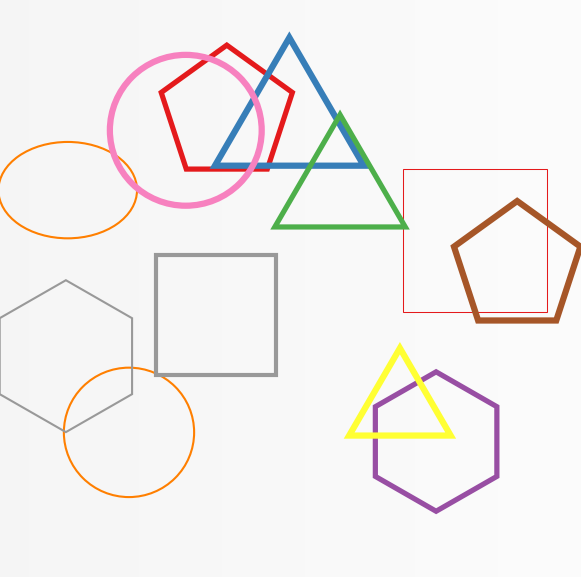[{"shape": "square", "thickness": 0.5, "radius": 0.62, "center": [0.818, 0.583]}, {"shape": "pentagon", "thickness": 2.5, "radius": 0.59, "center": [0.39, 0.802]}, {"shape": "triangle", "thickness": 3, "radius": 0.74, "center": [0.498, 0.786]}, {"shape": "triangle", "thickness": 2.5, "radius": 0.65, "center": [0.585, 0.671]}, {"shape": "hexagon", "thickness": 2.5, "radius": 0.6, "center": [0.75, 0.235]}, {"shape": "circle", "thickness": 1, "radius": 0.56, "center": [0.222, 0.25]}, {"shape": "oval", "thickness": 1, "radius": 0.6, "center": [0.117, 0.67]}, {"shape": "triangle", "thickness": 3, "radius": 0.5, "center": [0.688, 0.295]}, {"shape": "pentagon", "thickness": 3, "radius": 0.57, "center": [0.89, 0.537]}, {"shape": "circle", "thickness": 3, "radius": 0.65, "center": [0.32, 0.774]}, {"shape": "hexagon", "thickness": 1, "radius": 0.66, "center": [0.113, 0.382]}, {"shape": "square", "thickness": 2, "radius": 0.52, "center": [0.372, 0.454]}]